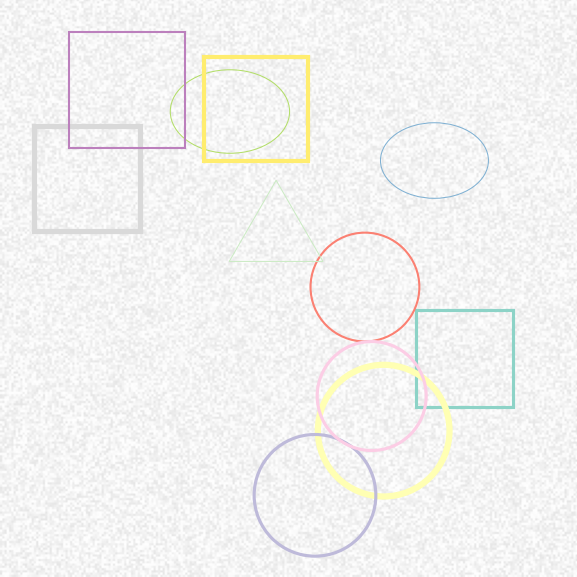[{"shape": "square", "thickness": 1.5, "radius": 0.42, "center": [0.804, 0.378]}, {"shape": "circle", "thickness": 3, "radius": 0.57, "center": [0.664, 0.253]}, {"shape": "circle", "thickness": 1.5, "radius": 0.53, "center": [0.545, 0.141]}, {"shape": "circle", "thickness": 1, "radius": 0.47, "center": [0.632, 0.502]}, {"shape": "oval", "thickness": 0.5, "radius": 0.47, "center": [0.752, 0.721]}, {"shape": "oval", "thickness": 0.5, "radius": 0.52, "center": [0.398, 0.806]}, {"shape": "circle", "thickness": 1.5, "radius": 0.47, "center": [0.644, 0.313]}, {"shape": "square", "thickness": 2.5, "radius": 0.46, "center": [0.151, 0.69]}, {"shape": "square", "thickness": 1, "radius": 0.5, "center": [0.22, 0.843]}, {"shape": "triangle", "thickness": 0.5, "radius": 0.47, "center": [0.478, 0.593]}, {"shape": "square", "thickness": 2, "radius": 0.45, "center": [0.443, 0.81]}]